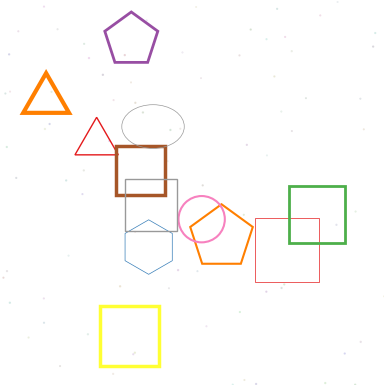[{"shape": "square", "thickness": 0.5, "radius": 0.42, "center": [0.746, 0.351]}, {"shape": "triangle", "thickness": 1, "radius": 0.33, "center": [0.251, 0.63]}, {"shape": "hexagon", "thickness": 0.5, "radius": 0.35, "center": [0.386, 0.358]}, {"shape": "square", "thickness": 2, "radius": 0.37, "center": [0.824, 0.443]}, {"shape": "pentagon", "thickness": 2, "radius": 0.36, "center": [0.341, 0.897]}, {"shape": "triangle", "thickness": 3, "radius": 0.34, "center": [0.12, 0.741]}, {"shape": "pentagon", "thickness": 1.5, "radius": 0.43, "center": [0.575, 0.384]}, {"shape": "square", "thickness": 2.5, "radius": 0.39, "center": [0.336, 0.127]}, {"shape": "square", "thickness": 2.5, "radius": 0.32, "center": [0.365, 0.558]}, {"shape": "circle", "thickness": 1.5, "radius": 0.3, "center": [0.524, 0.431]}, {"shape": "oval", "thickness": 0.5, "radius": 0.41, "center": [0.397, 0.671]}, {"shape": "square", "thickness": 1, "radius": 0.34, "center": [0.393, 0.467]}]